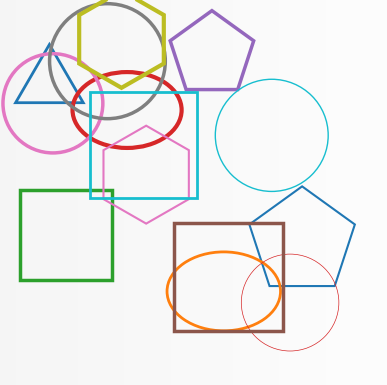[{"shape": "triangle", "thickness": 2, "radius": 0.5, "center": [0.128, 0.784]}, {"shape": "pentagon", "thickness": 1.5, "radius": 0.72, "center": [0.78, 0.373]}, {"shape": "oval", "thickness": 2, "radius": 0.73, "center": [0.577, 0.243]}, {"shape": "square", "thickness": 2.5, "radius": 0.59, "center": [0.171, 0.389]}, {"shape": "oval", "thickness": 3, "radius": 0.7, "center": [0.328, 0.714]}, {"shape": "circle", "thickness": 0.5, "radius": 0.63, "center": [0.749, 0.214]}, {"shape": "pentagon", "thickness": 2.5, "radius": 0.57, "center": [0.547, 0.859]}, {"shape": "square", "thickness": 2.5, "radius": 0.71, "center": [0.589, 0.28]}, {"shape": "hexagon", "thickness": 1.5, "radius": 0.64, "center": [0.377, 0.546]}, {"shape": "circle", "thickness": 2.5, "radius": 0.64, "center": [0.137, 0.732]}, {"shape": "circle", "thickness": 2.5, "radius": 0.75, "center": [0.277, 0.841]}, {"shape": "hexagon", "thickness": 3, "radius": 0.63, "center": [0.314, 0.898]}, {"shape": "square", "thickness": 2, "radius": 0.69, "center": [0.37, 0.623]}, {"shape": "circle", "thickness": 1, "radius": 0.73, "center": [0.701, 0.648]}]